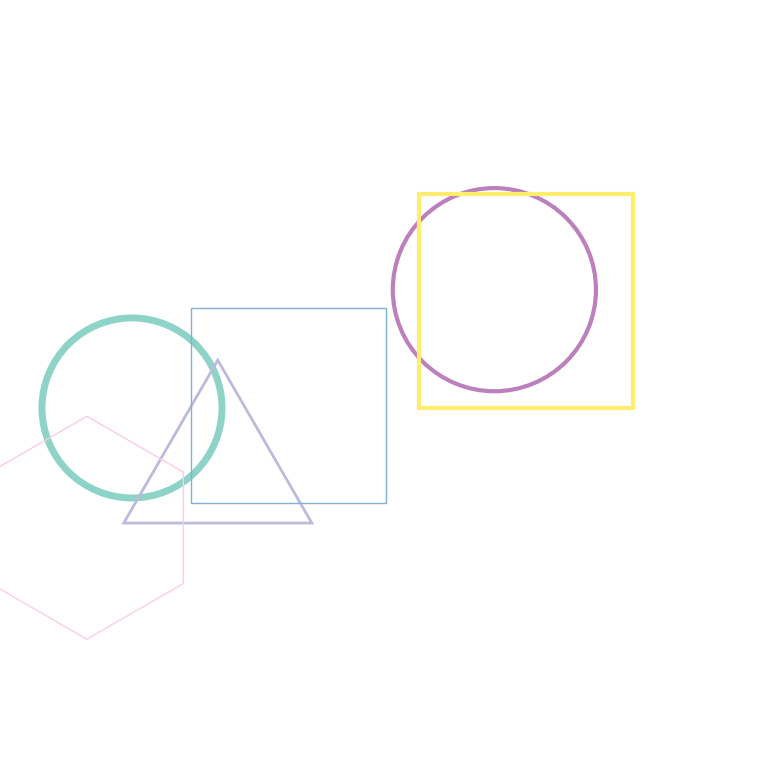[{"shape": "circle", "thickness": 2.5, "radius": 0.58, "center": [0.171, 0.47]}, {"shape": "triangle", "thickness": 1, "radius": 0.71, "center": [0.283, 0.391]}, {"shape": "square", "thickness": 0.5, "radius": 0.64, "center": [0.375, 0.473]}, {"shape": "hexagon", "thickness": 0.5, "radius": 0.72, "center": [0.113, 0.315]}, {"shape": "circle", "thickness": 1.5, "radius": 0.66, "center": [0.642, 0.624]}, {"shape": "square", "thickness": 1.5, "radius": 0.7, "center": [0.683, 0.609]}]